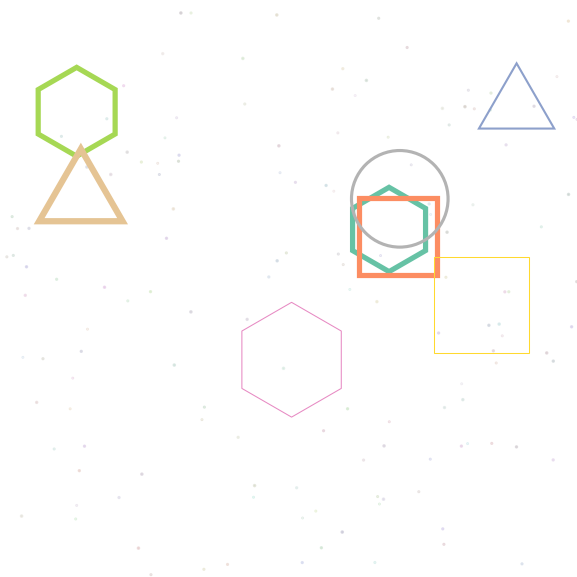[{"shape": "hexagon", "thickness": 2.5, "radius": 0.36, "center": [0.674, 0.602]}, {"shape": "square", "thickness": 2.5, "radius": 0.34, "center": [0.689, 0.59]}, {"shape": "triangle", "thickness": 1, "radius": 0.38, "center": [0.895, 0.814]}, {"shape": "hexagon", "thickness": 0.5, "radius": 0.5, "center": [0.505, 0.376]}, {"shape": "hexagon", "thickness": 2.5, "radius": 0.38, "center": [0.133, 0.806]}, {"shape": "square", "thickness": 0.5, "radius": 0.41, "center": [0.834, 0.471]}, {"shape": "triangle", "thickness": 3, "radius": 0.42, "center": [0.14, 0.658]}, {"shape": "circle", "thickness": 1.5, "radius": 0.42, "center": [0.692, 0.655]}]